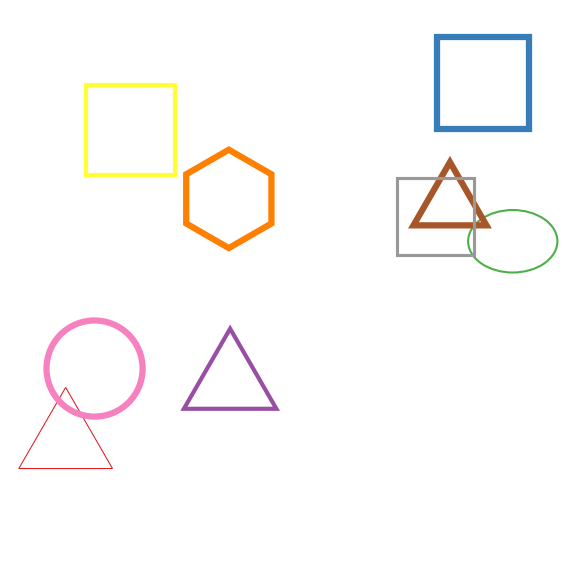[{"shape": "triangle", "thickness": 0.5, "radius": 0.47, "center": [0.114, 0.235]}, {"shape": "square", "thickness": 3, "radius": 0.4, "center": [0.836, 0.856]}, {"shape": "oval", "thickness": 1, "radius": 0.39, "center": [0.888, 0.581]}, {"shape": "triangle", "thickness": 2, "radius": 0.46, "center": [0.399, 0.338]}, {"shape": "hexagon", "thickness": 3, "radius": 0.43, "center": [0.396, 0.655]}, {"shape": "square", "thickness": 2, "radius": 0.39, "center": [0.226, 0.774]}, {"shape": "triangle", "thickness": 3, "radius": 0.36, "center": [0.779, 0.645]}, {"shape": "circle", "thickness": 3, "radius": 0.42, "center": [0.164, 0.361]}, {"shape": "square", "thickness": 1.5, "radius": 0.33, "center": [0.754, 0.624]}]